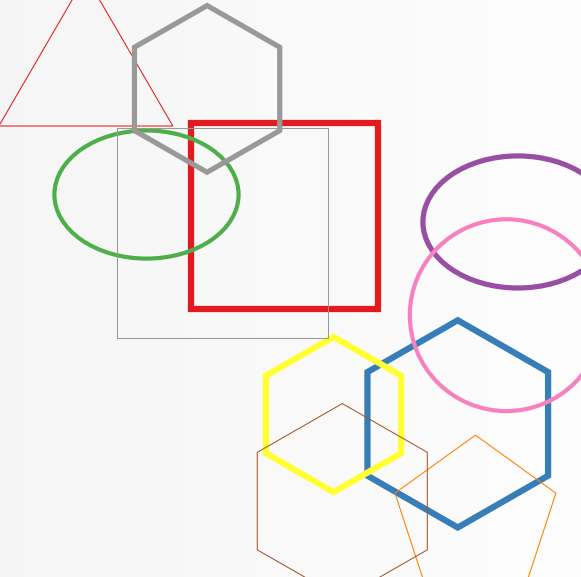[{"shape": "triangle", "thickness": 0.5, "radius": 0.86, "center": [0.148, 0.867]}, {"shape": "square", "thickness": 3, "radius": 0.81, "center": [0.489, 0.625]}, {"shape": "hexagon", "thickness": 3, "radius": 0.9, "center": [0.788, 0.265]}, {"shape": "oval", "thickness": 2, "radius": 0.79, "center": [0.252, 0.662]}, {"shape": "oval", "thickness": 2.5, "radius": 0.82, "center": [0.891, 0.615]}, {"shape": "pentagon", "thickness": 0.5, "radius": 0.73, "center": [0.818, 0.1]}, {"shape": "hexagon", "thickness": 3, "radius": 0.67, "center": [0.574, 0.281]}, {"shape": "hexagon", "thickness": 0.5, "radius": 0.84, "center": [0.589, 0.131]}, {"shape": "circle", "thickness": 2, "radius": 0.83, "center": [0.871, 0.453]}, {"shape": "square", "thickness": 0.5, "radius": 0.91, "center": [0.383, 0.596]}, {"shape": "hexagon", "thickness": 2.5, "radius": 0.72, "center": [0.356, 0.845]}]